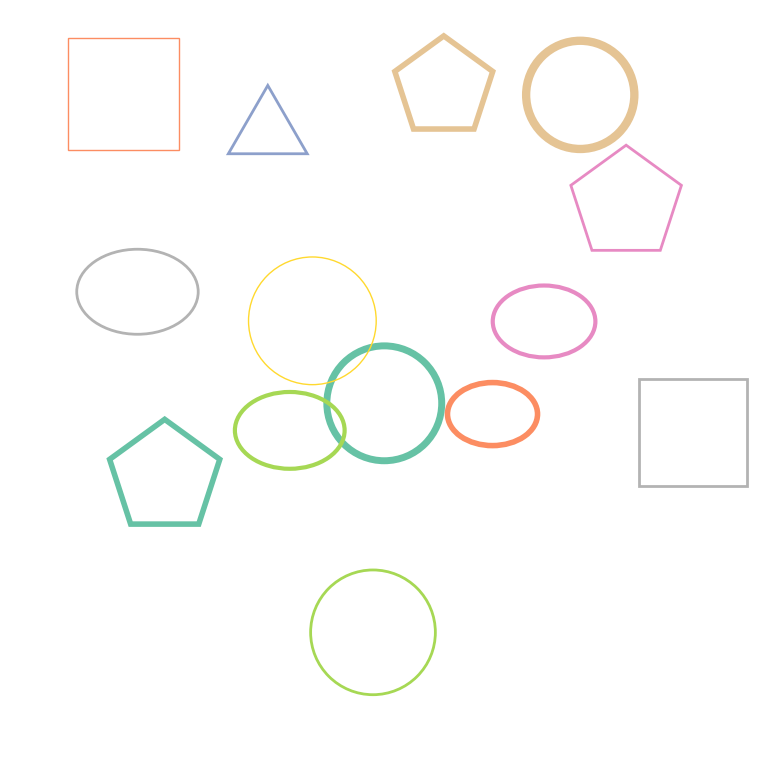[{"shape": "pentagon", "thickness": 2, "radius": 0.38, "center": [0.214, 0.38]}, {"shape": "circle", "thickness": 2.5, "radius": 0.37, "center": [0.499, 0.476]}, {"shape": "square", "thickness": 0.5, "radius": 0.36, "center": [0.161, 0.878]}, {"shape": "oval", "thickness": 2, "radius": 0.29, "center": [0.64, 0.462]}, {"shape": "triangle", "thickness": 1, "radius": 0.3, "center": [0.348, 0.83]}, {"shape": "oval", "thickness": 1.5, "radius": 0.33, "center": [0.707, 0.583]}, {"shape": "pentagon", "thickness": 1, "radius": 0.38, "center": [0.813, 0.736]}, {"shape": "circle", "thickness": 1, "radius": 0.4, "center": [0.484, 0.179]}, {"shape": "oval", "thickness": 1.5, "radius": 0.36, "center": [0.376, 0.441]}, {"shape": "circle", "thickness": 0.5, "radius": 0.41, "center": [0.406, 0.583]}, {"shape": "pentagon", "thickness": 2, "radius": 0.33, "center": [0.576, 0.887]}, {"shape": "circle", "thickness": 3, "radius": 0.35, "center": [0.754, 0.877]}, {"shape": "square", "thickness": 1, "radius": 0.35, "center": [0.9, 0.439]}, {"shape": "oval", "thickness": 1, "radius": 0.39, "center": [0.179, 0.621]}]